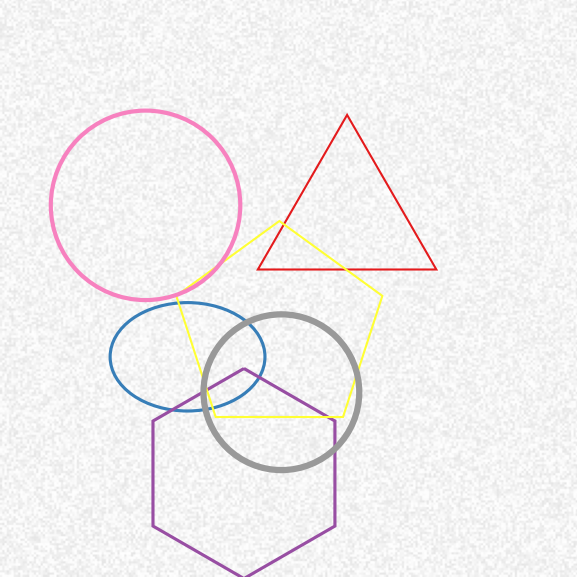[{"shape": "triangle", "thickness": 1, "radius": 0.89, "center": [0.601, 0.622]}, {"shape": "oval", "thickness": 1.5, "radius": 0.67, "center": [0.325, 0.381]}, {"shape": "hexagon", "thickness": 1.5, "radius": 0.91, "center": [0.422, 0.179]}, {"shape": "pentagon", "thickness": 1, "radius": 0.94, "center": [0.484, 0.429]}, {"shape": "circle", "thickness": 2, "radius": 0.82, "center": [0.252, 0.644]}, {"shape": "circle", "thickness": 3, "radius": 0.67, "center": [0.487, 0.32]}]